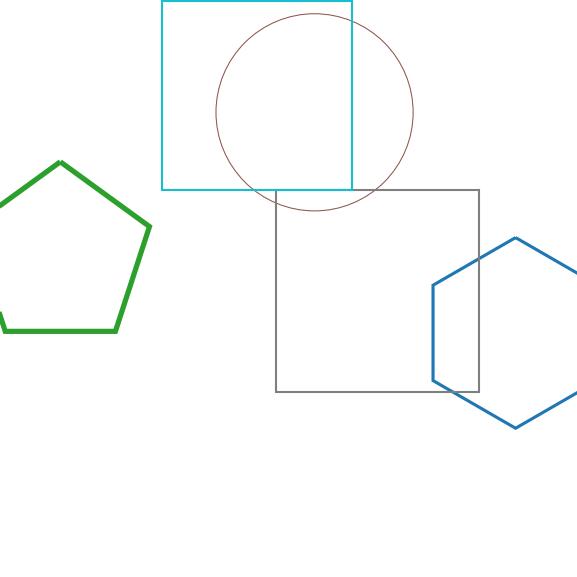[{"shape": "hexagon", "thickness": 1.5, "radius": 0.83, "center": [0.893, 0.423]}, {"shape": "pentagon", "thickness": 2.5, "radius": 0.81, "center": [0.104, 0.557]}, {"shape": "circle", "thickness": 0.5, "radius": 0.85, "center": [0.545, 0.805]}, {"shape": "square", "thickness": 1, "radius": 0.88, "center": [0.654, 0.495]}, {"shape": "square", "thickness": 1, "radius": 0.82, "center": [0.445, 0.834]}]